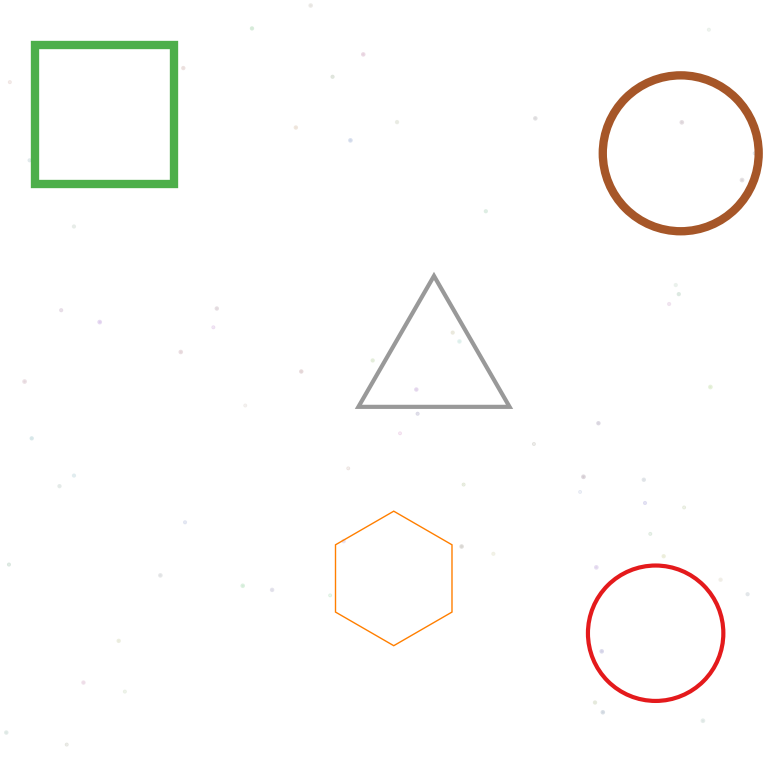[{"shape": "circle", "thickness": 1.5, "radius": 0.44, "center": [0.851, 0.178]}, {"shape": "square", "thickness": 3, "radius": 0.45, "center": [0.135, 0.851]}, {"shape": "hexagon", "thickness": 0.5, "radius": 0.44, "center": [0.511, 0.249]}, {"shape": "circle", "thickness": 3, "radius": 0.51, "center": [0.884, 0.801]}, {"shape": "triangle", "thickness": 1.5, "radius": 0.57, "center": [0.564, 0.528]}]